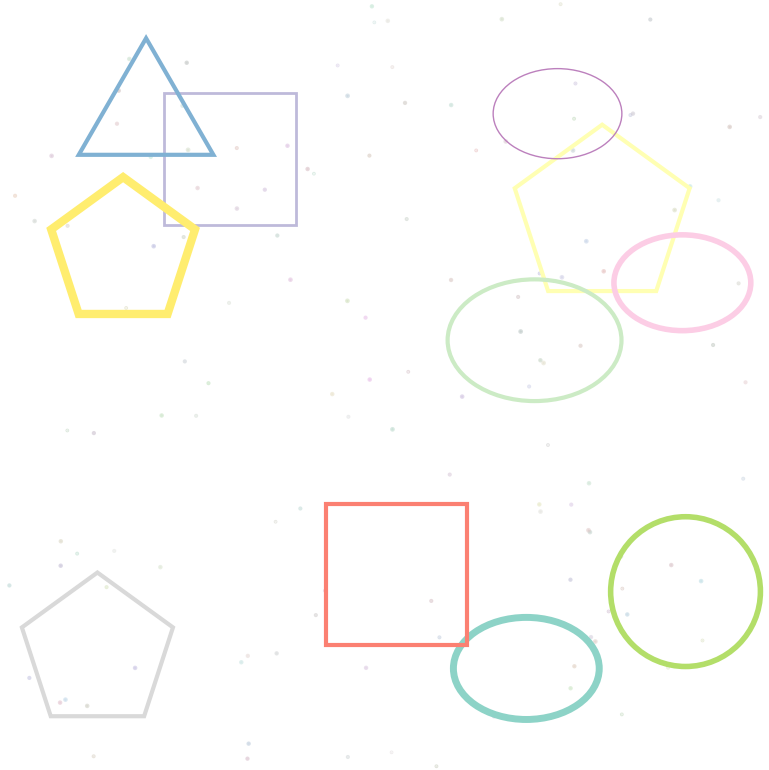[{"shape": "oval", "thickness": 2.5, "radius": 0.47, "center": [0.684, 0.132]}, {"shape": "pentagon", "thickness": 1.5, "radius": 0.6, "center": [0.782, 0.719]}, {"shape": "square", "thickness": 1, "radius": 0.43, "center": [0.299, 0.794]}, {"shape": "square", "thickness": 1.5, "radius": 0.46, "center": [0.515, 0.254]}, {"shape": "triangle", "thickness": 1.5, "radius": 0.5, "center": [0.19, 0.849]}, {"shape": "circle", "thickness": 2, "radius": 0.49, "center": [0.89, 0.232]}, {"shape": "oval", "thickness": 2, "radius": 0.44, "center": [0.886, 0.633]}, {"shape": "pentagon", "thickness": 1.5, "radius": 0.52, "center": [0.127, 0.153]}, {"shape": "oval", "thickness": 0.5, "radius": 0.42, "center": [0.724, 0.852]}, {"shape": "oval", "thickness": 1.5, "radius": 0.56, "center": [0.694, 0.558]}, {"shape": "pentagon", "thickness": 3, "radius": 0.49, "center": [0.16, 0.672]}]